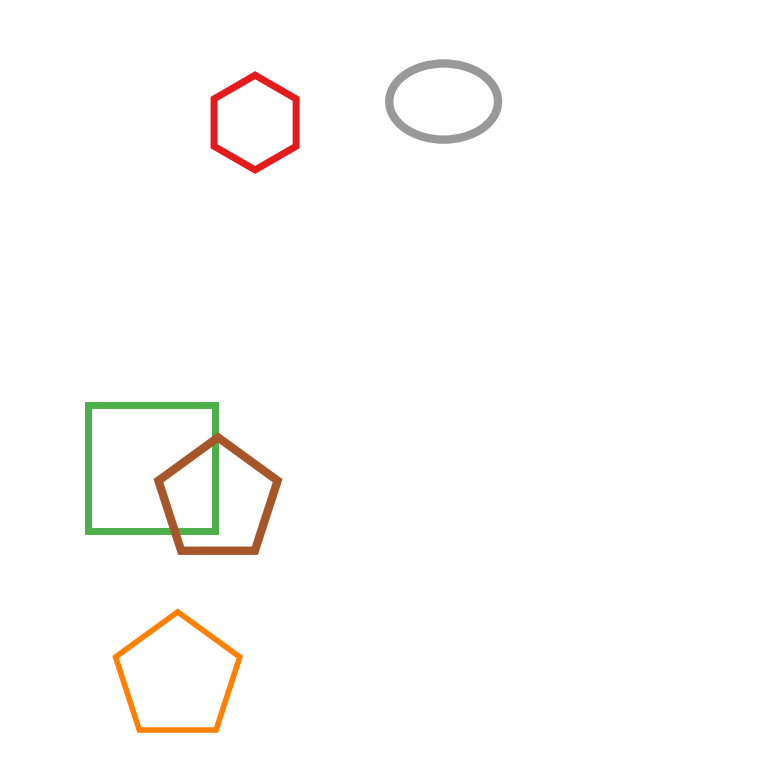[{"shape": "hexagon", "thickness": 2.5, "radius": 0.31, "center": [0.331, 0.841]}, {"shape": "square", "thickness": 2.5, "radius": 0.41, "center": [0.197, 0.392]}, {"shape": "pentagon", "thickness": 2, "radius": 0.42, "center": [0.231, 0.121]}, {"shape": "pentagon", "thickness": 3, "radius": 0.41, "center": [0.283, 0.351]}, {"shape": "oval", "thickness": 3, "radius": 0.35, "center": [0.576, 0.868]}]